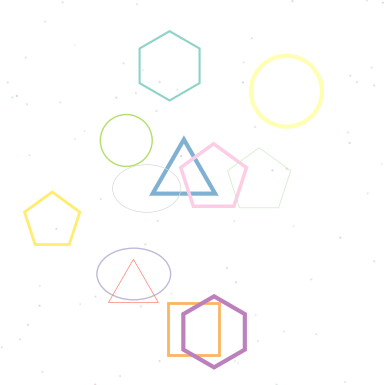[{"shape": "hexagon", "thickness": 1.5, "radius": 0.45, "center": [0.44, 0.829]}, {"shape": "circle", "thickness": 3, "radius": 0.46, "center": [0.744, 0.763]}, {"shape": "oval", "thickness": 1, "radius": 0.48, "center": [0.347, 0.288]}, {"shape": "triangle", "thickness": 0.5, "radius": 0.37, "center": [0.346, 0.252]}, {"shape": "triangle", "thickness": 3, "radius": 0.47, "center": [0.478, 0.544]}, {"shape": "square", "thickness": 2, "radius": 0.33, "center": [0.503, 0.146]}, {"shape": "circle", "thickness": 1, "radius": 0.34, "center": [0.328, 0.635]}, {"shape": "pentagon", "thickness": 2.5, "radius": 0.45, "center": [0.555, 0.537]}, {"shape": "oval", "thickness": 0.5, "radius": 0.44, "center": [0.381, 0.51]}, {"shape": "hexagon", "thickness": 3, "radius": 0.46, "center": [0.556, 0.138]}, {"shape": "pentagon", "thickness": 0.5, "radius": 0.43, "center": [0.673, 0.53]}, {"shape": "pentagon", "thickness": 2, "radius": 0.38, "center": [0.136, 0.426]}]